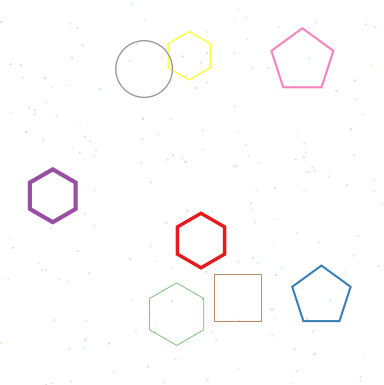[{"shape": "hexagon", "thickness": 2.5, "radius": 0.35, "center": [0.522, 0.375]}, {"shape": "pentagon", "thickness": 1.5, "radius": 0.4, "center": [0.835, 0.23]}, {"shape": "hexagon", "thickness": 0.5, "radius": 0.41, "center": [0.459, 0.184]}, {"shape": "hexagon", "thickness": 3, "radius": 0.34, "center": [0.137, 0.492]}, {"shape": "hexagon", "thickness": 1, "radius": 0.31, "center": [0.491, 0.855]}, {"shape": "square", "thickness": 0.5, "radius": 0.3, "center": [0.617, 0.228]}, {"shape": "pentagon", "thickness": 1.5, "radius": 0.42, "center": [0.785, 0.842]}, {"shape": "circle", "thickness": 1, "radius": 0.37, "center": [0.374, 0.821]}]